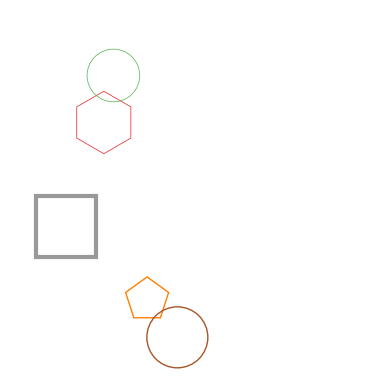[{"shape": "hexagon", "thickness": 0.5, "radius": 0.41, "center": [0.27, 0.682]}, {"shape": "circle", "thickness": 0.5, "radius": 0.34, "center": [0.295, 0.804]}, {"shape": "pentagon", "thickness": 1, "radius": 0.29, "center": [0.382, 0.222]}, {"shape": "circle", "thickness": 1, "radius": 0.4, "center": [0.461, 0.124]}, {"shape": "square", "thickness": 3, "radius": 0.39, "center": [0.172, 0.411]}]